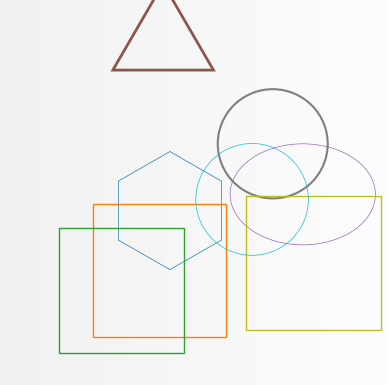[{"shape": "hexagon", "thickness": 0.5, "radius": 0.77, "center": [0.438, 0.453]}, {"shape": "square", "thickness": 1, "radius": 0.86, "center": [0.412, 0.297]}, {"shape": "square", "thickness": 1, "radius": 0.81, "center": [0.313, 0.245]}, {"shape": "oval", "thickness": 0.5, "radius": 0.94, "center": [0.781, 0.495]}, {"shape": "triangle", "thickness": 2, "radius": 0.75, "center": [0.421, 0.893]}, {"shape": "circle", "thickness": 1.5, "radius": 0.71, "center": [0.704, 0.626]}, {"shape": "square", "thickness": 1, "radius": 0.87, "center": [0.808, 0.317]}, {"shape": "circle", "thickness": 0.5, "radius": 0.73, "center": [0.651, 0.482]}]